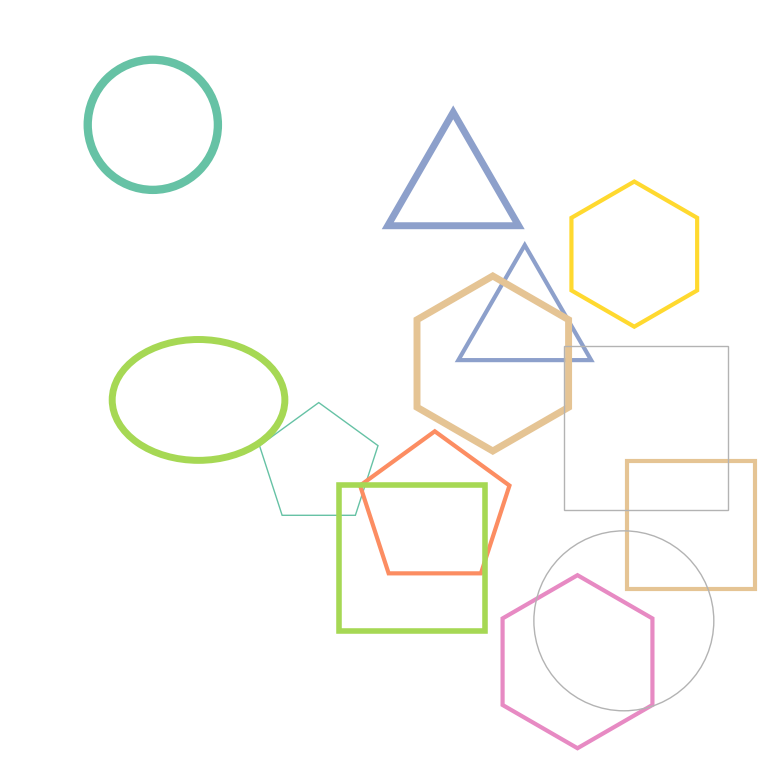[{"shape": "pentagon", "thickness": 0.5, "radius": 0.4, "center": [0.414, 0.396]}, {"shape": "circle", "thickness": 3, "radius": 0.42, "center": [0.198, 0.838]}, {"shape": "pentagon", "thickness": 1.5, "radius": 0.51, "center": [0.565, 0.338]}, {"shape": "triangle", "thickness": 1.5, "radius": 0.5, "center": [0.681, 0.582]}, {"shape": "triangle", "thickness": 2.5, "radius": 0.49, "center": [0.589, 0.756]}, {"shape": "hexagon", "thickness": 1.5, "radius": 0.56, "center": [0.75, 0.141]}, {"shape": "oval", "thickness": 2.5, "radius": 0.56, "center": [0.258, 0.481]}, {"shape": "square", "thickness": 2, "radius": 0.47, "center": [0.535, 0.275]}, {"shape": "hexagon", "thickness": 1.5, "radius": 0.47, "center": [0.824, 0.67]}, {"shape": "hexagon", "thickness": 2.5, "radius": 0.57, "center": [0.64, 0.528]}, {"shape": "square", "thickness": 1.5, "radius": 0.42, "center": [0.897, 0.318]}, {"shape": "square", "thickness": 0.5, "radius": 0.53, "center": [0.839, 0.444]}, {"shape": "circle", "thickness": 0.5, "radius": 0.58, "center": [0.81, 0.194]}]